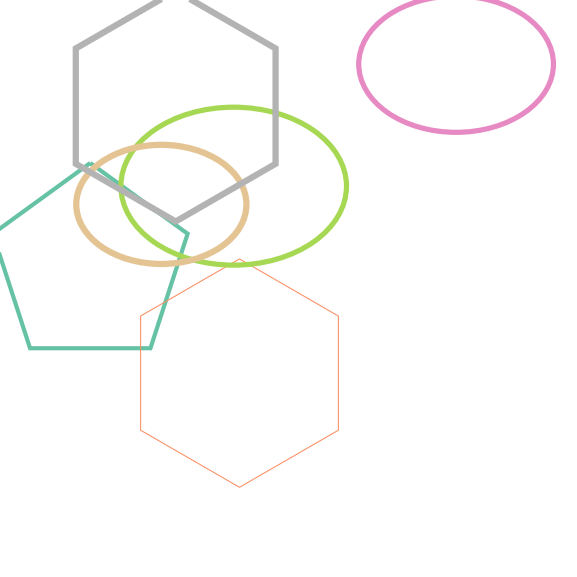[{"shape": "pentagon", "thickness": 2, "radius": 0.89, "center": [0.156, 0.54]}, {"shape": "hexagon", "thickness": 0.5, "radius": 0.99, "center": [0.415, 0.353]}, {"shape": "oval", "thickness": 2.5, "radius": 0.84, "center": [0.79, 0.888]}, {"shape": "oval", "thickness": 2.5, "radius": 0.98, "center": [0.405, 0.677]}, {"shape": "oval", "thickness": 3, "radius": 0.74, "center": [0.279, 0.645]}, {"shape": "hexagon", "thickness": 3, "radius": 1.0, "center": [0.304, 0.815]}]